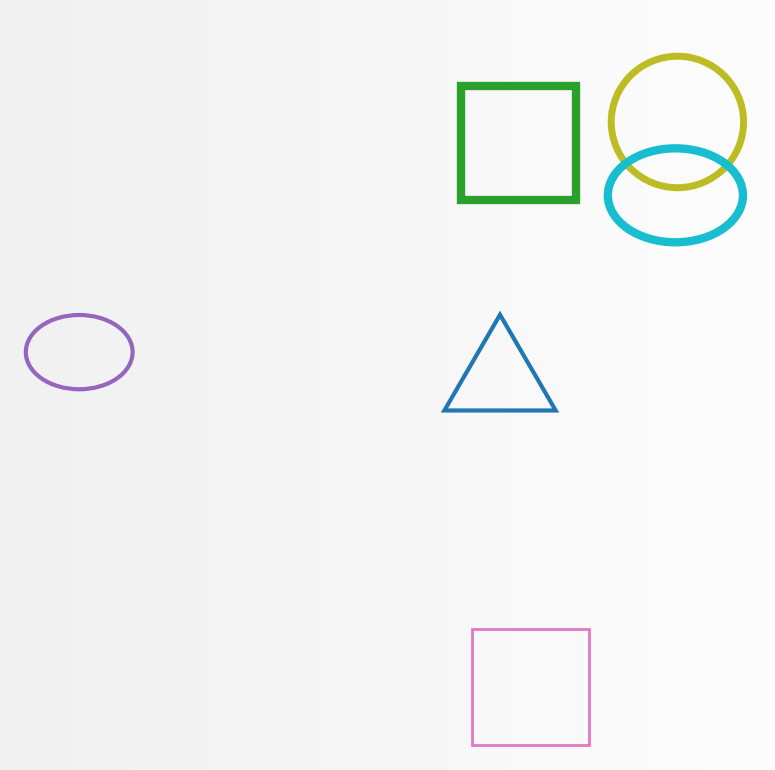[{"shape": "triangle", "thickness": 1.5, "radius": 0.41, "center": [0.645, 0.508]}, {"shape": "square", "thickness": 3, "radius": 0.37, "center": [0.669, 0.814]}, {"shape": "oval", "thickness": 1.5, "radius": 0.34, "center": [0.102, 0.543]}, {"shape": "square", "thickness": 1, "radius": 0.38, "center": [0.685, 0.108]}, {"shape": "circle", "thickness": 2.5, "radius": 0.43, "center": [0.874, 0.842]}, {"shape": "oval", "thickness": 3, "radius": 0.44, "center": [0.871, 0.746]}]